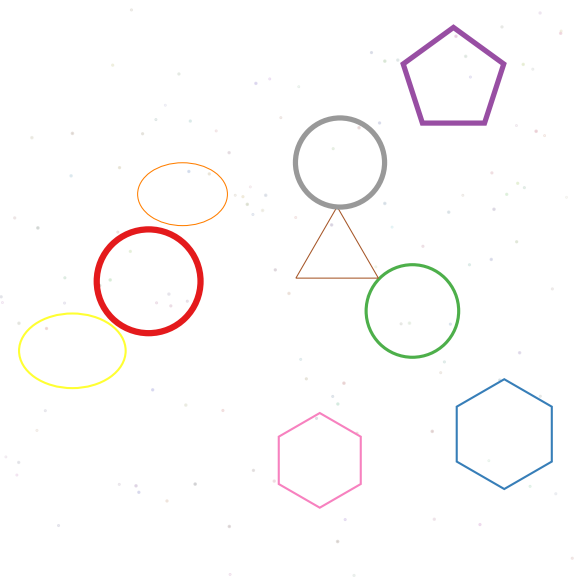[{"shape": "circle", "thickness": 3, "radius": 0.45, "center": [0.257, 0.512]}, {"shape": "hexagon", "thickness": 1, "radius": 0.48, "center": [0.873, 0.247]}, {"shape": "circle", "thickness": 1.5, "radius": 0.4, "center": [0.714, 0.461]}, {"shape": "pentagon", "thickness": 2.5, "radius": 0.46, "center": [0.785, 0.86]}, {"shape": "oval", "thickness": 0.5, "radius": 0.39, "center": [0.316, 0.663]}, {"shape": "oval", "thickness": 1, "radius": 0.46, "center": [0.125, 0.392]}, {"shape": "triangle", "thickness": 0.5, "radius": 0.41, "center": [0.584, 0.559]}, {"shape": "hexagon", "thickness": 1, "radius": 0.41, "center": [0.554, 0.202]}, {"shape": "circle", "thickness": 2.5, "radius": 0.39, "center": [0.589, 0.718]}]